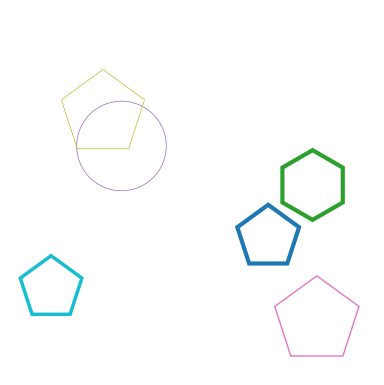[{"shape": "pentagon", "thickness": 3, "radius": 0.42, "center": [0.697, 0.384]}, {"shape": "hexagon", "thickness": 3, "radius": 0.45, "center": [0.812, 0.519]}, {"shape": "circle", "thickness": 0.5, "radius": 0.58, "center": [0.316, 0.621]}, {"shape": "pentagon", "thickness": 1, "radius": 0.58, "center": [0.823, 0.168]}, {"shape": "pentagon", "thickness": 0.5, "radius": 0.57, "center": [0.267, 0.706]}, {"shape": "pentagon", "thickness": 2.5, "radius": 0.42, "center": [0.133, 0.252]}]